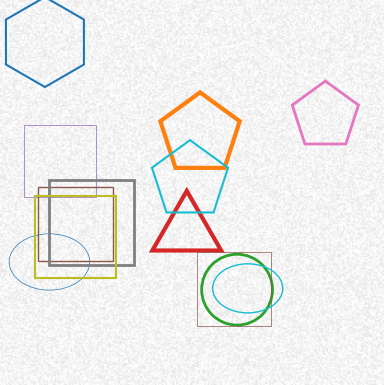[{"shape": "oval", "thickness": 0.5, "radius": 0.52, "center": [0.128, 0.32]}, {"shape": "hexagon", "thickness": 1.5, "radius": 0.58, "center": [0.117, 0.891]}, {"shape": "pentagon", "thickness": 3, "radius": 0.54, "center": [0.52, 0.652]}, {"shape": "circle", "thickness": 2, "radius": 0.46, "center": [0.616, 0.248]}, {"shape": "triangle", "thickness": 3, "radius": 0.52, "center": [0.485, 0.401]}, {"shape": "square", "thickness": 0.5, "radius": 0.47, "center": [0.156, 0.581]}, {"shape": "square", "thickness": 1, "radius": 0.48, "center": [0.196, 0.419]}, {"shape": "square", "thickness": 0.5, "radius": 0.48, "center": [0.608, 0.25]}, {"shape": "pentagon", "thickness": 2, "radius": 0.45, "center": [0.845, 0.699]}, {"shape": "square", "thickness": 2, "radius": 0.55, "center": [0.238, 0.422]}, {"shape": "square", "thickness": 1.5, "radius": 0.53, "center": [0.196, 0.384]}, {"shape": "oval", "thickness": 1, "radius": 0.46, "center": [0.643, 0.251]}, {"shape": "pentagon", "thickness": 1.5, "radius": 0.52, "center": [0.494, 0.532]}]